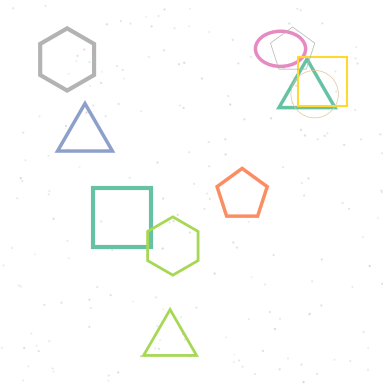[{"shape": "triangle", "thickness": 2.5, "radius": 0.42, "center": [0.797, 0.762]}, {"shape": "square", "thickness": 3, "radius": 0.38, "center": [0.316, 0.435]}, {"shape": "pentagon", "thickness": 2.5, "radius": 0.34, "center": [0.629, 0.494]}, {"shape": "triangle", "thickness": 2.5, "radius": 0.41, "center": [0.221, 0.649]}, {"shape": "oval", "thickness": 2.5, "radius": 0.33, "center": [0.729, 0.873]}, {"shape": "triangle", "thickness": 2, "radius": 0.4, "center": [0.442, 0.117]}, {"shape": "hexagon", "thickness": 2, "radius": 0.38, "center": [0.449, 0.361]}, {"shape": "square", "thickness": 1.5, "radius": 0.32, "center": [0.837, 0.789]}, {"shape": "circle", "thickness": 0.5, "radius": 0.31, "center": [0.817, 0.756]}, {"shape": "pentagon", "thickness": 0.5, "radius": 0.3, "center": [0.76, 0.869]}, {"shape": "hexagon", "thickness": 3, "radius": 0.4, "center": [0.174, 0.846]}]